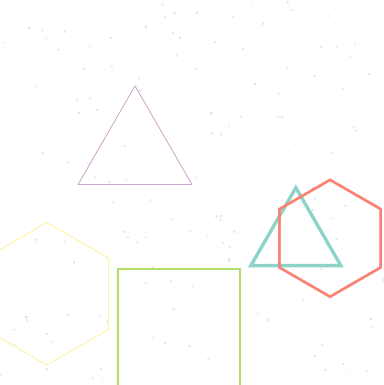[{"shape": "triangle", "thickness": 2.5, "radius": 0.67, "center": [0.768, 0.378]}, {"shape": "hexagon", "thickness": 2, "radius": 0.76, "center": [0.857, 0.381]}, {"shape": "square", "thickness": 1.5, "radius": 0.79, "center": [0.465, 0.142]}, {"shape": "triangle", "thickness": 0.5, "radius": 0.85, "center": [0.351, 0.606]}, {"shape": "hexagon", "thickness": 0.5, "radius": 0.93, "center": [0.122, 0.237]}]